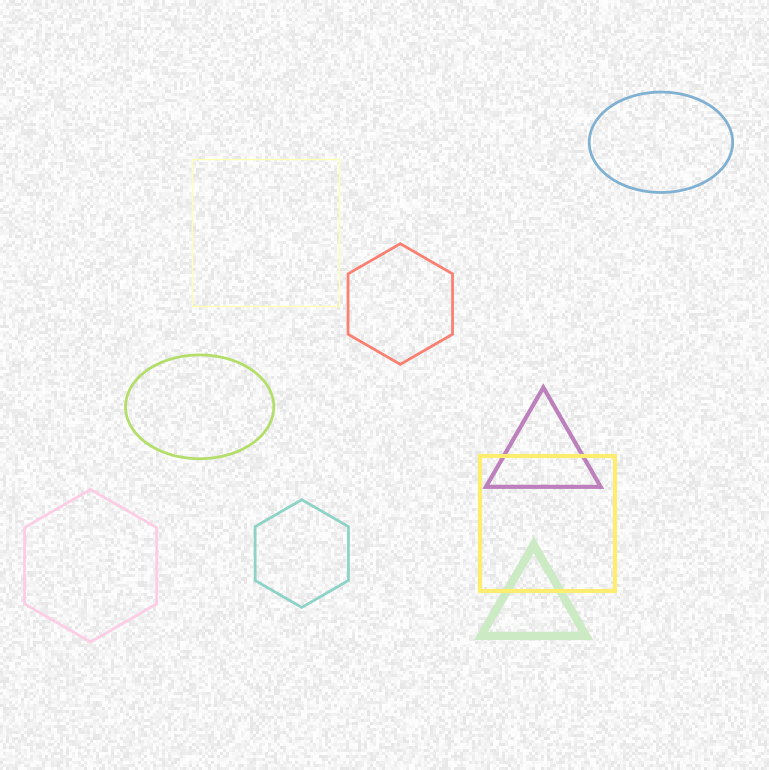[{"shape": "hexagon", "thickness": 1, "radius": 0.35, "center": [0.392, 0.281]}, {"shape": "square", "thickness": 0.5, "radius": 0.48, "center": [0.344, 0.698]}, {"shape": "hexagon", "thickness": 1, "radius": 0.39, "center": [0.52, 0.605]}, {"shape": "oval", "thickness": 1, "radius": 0.47, "center": [0.858, 0.815]}, {"shape": "oval", "thickness": 1, "radius": 0.48, "center": [0.259, 0.472]}, {"shape": "hexagon", "thickness": 1, "radius": 0.5, "center": [0.118, 0.265]}, {"shape": "triangle", "thickness": 1.5, "radius": 0.43, "center": [0.706, 0.411]}, {"shape": "triangle", "thickness": 3, "radius": 0.39, "center": [0.693, 0.214]}, {"shape": "square", "thickness": 1.5, "radius": 0.44, "center": [0.711, 0.32]}]